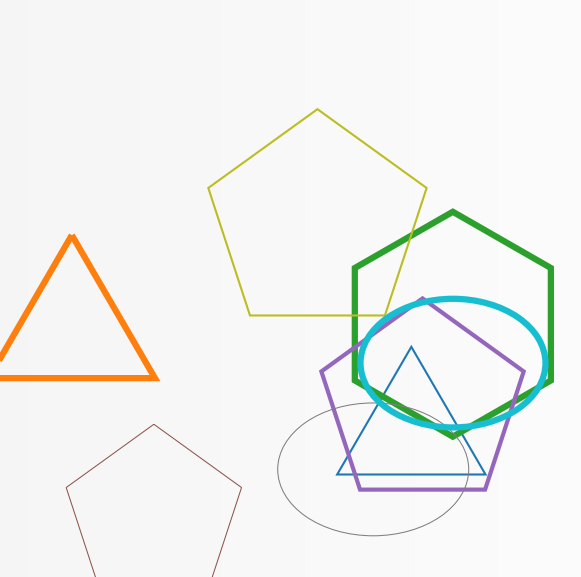[{"shape": "triangle", "thickness": 1, "radius": 0.74, "center": [0.708, 0.251]}, {"shape": "triangle", "thickness": 3, "radius": 0.83, "center": [0.124, 0.427]}, {"shape": "hexagon", "thickness": 3, "radius": 0.97, "center": [0.779, 0.438]}, {"shape": "pentagon", "thickness": 2, "radius": 0.92, "center": [0.727, 0.299]}, {"shape": "pentagon", "thickness": 0.5, "radius": 0.79, "center": [0.265, 0.106]}, {"shape": "oval", "thickness": 0.5, "radius": 0.82, "center": [0.642, 0.186]}, {"shape": "pentagon", "thickness": 1, "radius": 0.99, "center": [0.546, 0.613]}, {"shape": "oval", "thickness": 3, "radius": 0.8, "center": [0.779, 0.37]}]